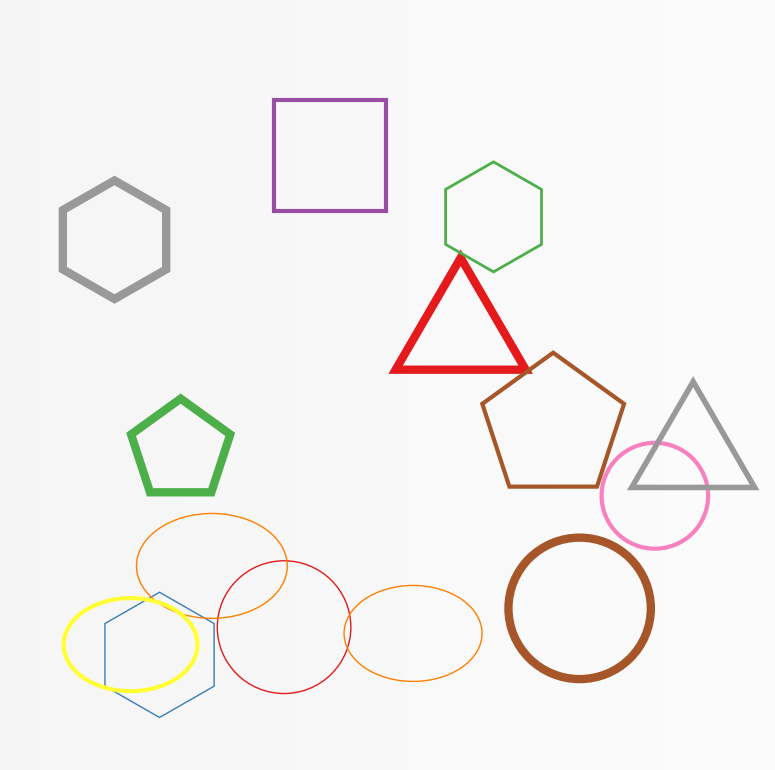[{"shape": "circle", "thickness": 0.5, "radius": 0.43, "center": [0.367, 0.186]}, {"shape": "triangle", "thickness": 3, "radius": 0.48, "center": [0.594, 0.568]}, {"shape": "hexagon", "thickness": 0.5, "radius": 0.41, "center": [0.206, 0.15]}, {"shape": "hexagon", "thickness": 1, "radius": 0.36, "center": [0.637, 0.718]}, {"shape": "pentagon", "thickness": 3, "radius": 0.34, "center": [0.233, 0.415]}, {"shape": "square", "thickness": 1.5, "radius": 0.36, "center": [0.425, 0.798]}, {"shape": "oval", "thickness": 0.5, "radius": 0.49, "center": [0.273, 0.265]}, {"shape": "oval", "thickness": 0.5, "radius": 0.45, "center": [0.533, 0.177]}, {"shape": "oval", "thickness": 1.5, "radius": 0.43, "center": [0.168, 0.163]}, {"shape": "pentagon", "thickness": 1.5, "radius": 0.48, "center": [0.714, 0.446]}, {"shape": "circle", "thickness": 3, "radius": 0.46, "center": [0.748, 0.21]}, {"shape": "circle", "thickness": 1.5, "radius": 0.34, "center": [0.845, 0.356]}, {"shape": "triangle", "thickness": 2, "radius": 0.46, "center": [0.894, 0.413]}, {"shape": "hexagon", "thickness": 3, "radius": 0.38, "center": [0.148, 0.689]}]